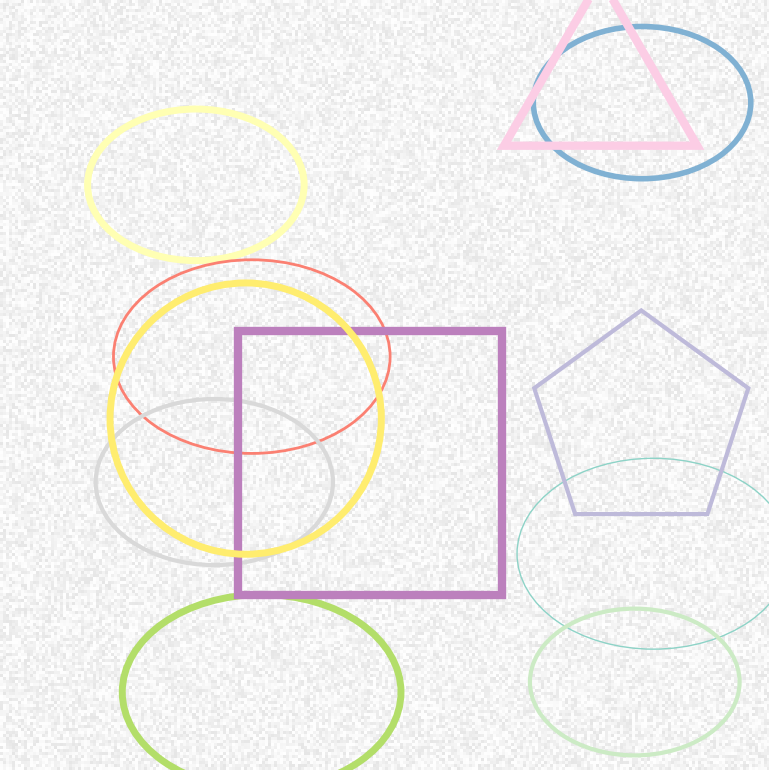[{"shape": "oval", "thickness": 0.5, "radius": 0.89, "center": [0.849, 0.281]}, {"shape": "oval", "thickness": 2.5, "radius": 0.7, "center": [0.254, 0.76]}, {"shape": "pentagon", "thickness": 1.5, "radius": 0.73, "center": [0.833, 0.451]}, {"shape": "oval", "thickness": 1, "radius": 0.9, "center": [0.327, 0.537]}, {"shape": "oval", "thickness": 2, "radius": 0.71, "center": [0.834, 0.867]}, {"shape": "oval", "thickness": 2.5, "radius": 0.9, "center": [0.34, 0.101]}, {"shape": "triangle", "thickness": 3, "radius": 0.72, "center": [0.78, 0.883]}, {"shape": "oval", "thickness": 1.5, "radius": 0.77, "center": [0.278, 0.374]}, {"shape": "square", "thickness": 3, "radius": 0.86, "center": [0.48, 0.398]}, {"shape": "oval", "thickness": 1.5, "radius": 0.68, "center": [0.824, 0.114]}, {"shape": "circle", "thickness": 2.5, "radius": 0.88, "center": [0.319, 0.456]}]